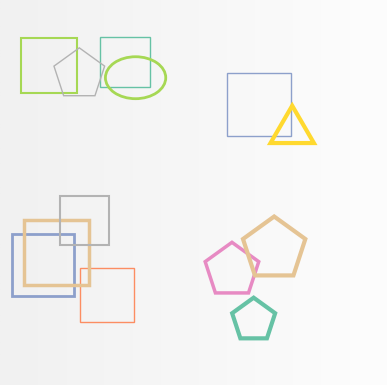[{"shape": "square", "thickness": 1, "radius": 0.32, "center": [0.323, 0.839]}, {"shape": "pentagon", "thickness": 3, "radius": 0.29, "center": [0.655, 0.168]}, {"shape": "square", "thickness": 1, "radius": 0.35, "center": [0.276, 0.234]}, {"shape": "square", "thickness": 1, "radius": 0.41, "center": [0.669, 0.729]}, {"shape": "square", "thickness": 2, "radius": 0.4, "center": [0.111, 0.312]}, {"shape": "pentagon", "thickness": 2.5, "radius": 0.36, "center": [0.599, 0.298]}, {"shape": "oval", "thickness": 2, "radius": 0.39, "center": [0.35, 0.798]}, {"shape": "square", "thickness": 1.5, "radius": 0.36, "center": [0.126, 0.829]}, {"shape": "triangle", "thickness": 3, "radius": 0.32, "center": [0.754, 0.661]}, {"shape": "square", "thickness": 2.5, "radius": 0.42, "center": [0.146, 0.345]}, {"shape": "pentagon", "thickness": 3, "radius": 0.42, "center": [0.708, 0.353]}, {"shape": "pentagon", "thickness": 1, "radius": 0.34, "center": [0.205, 0.807]}, {"shape": "square", "thickness": 1.5, "radius": 0.32, "center": [0.218, 0.428]}]